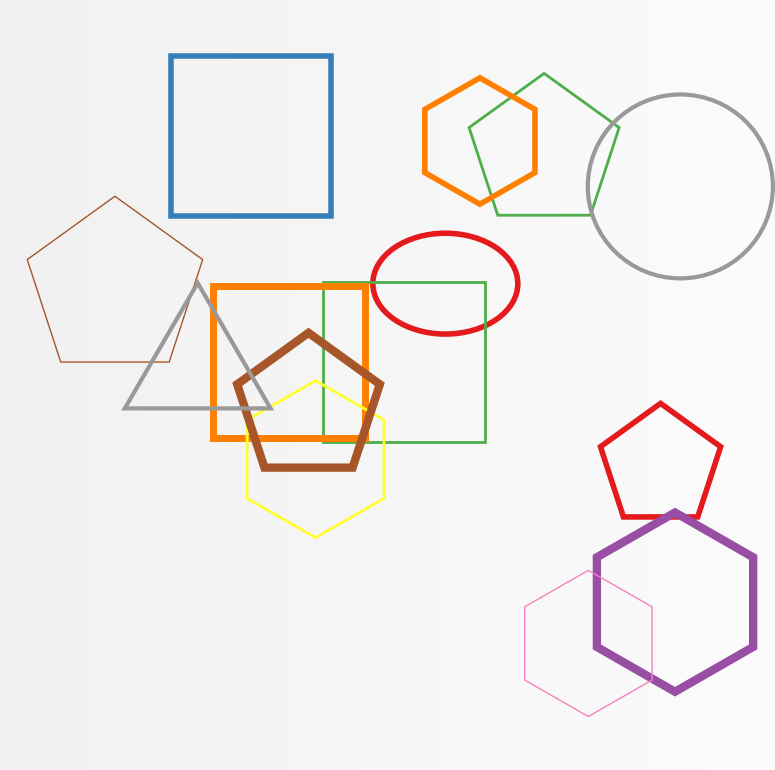[{"shape": "oval", "thickness": 2, "radius": 0.47, "center": [0.575, 0.632]}, {"shape": "pentagon", "thickness": 2, "radius": 0.41, "center": [0.852, 0.395]}, {"shape": "square", "thickness": 2, "radius": 0.52, "center": [0.324, 0.824]}, {"shape": "square", "thickness": 1, "radius": 0.52, "center": [0.521, 0.53]}, {"shape": "pentagon", "thickness": 1, "radius": 0.51, "center": [0.702, 0.803]}, {"shape": "hexagon", "thickness": 3, "radius": 0.58, "center": [0.871, 0.218]}, {"shape": "hexagon", "thickness": 2, "radius": 0.41, "center": [0.619, 0.817]}, {"shape": "square", "thickness": 2.5, "radius": 0.49, "center": [0.372, 0.53]}, {"shape": "hexagon", "thickness": 1, "radius": 0.51, "center": [0.407, 0.404]}, {"shape": "pentagon", "thickness": 3, "radius": 0.48, "center": [0.398, 0.471]}, {"shape": "pentagon", "thickness": 0.5, "radius": 0.6, "center": [0.148, 0.626]}, {"shape": "hexagon", "thickness": 0.5, "radius": 0.47, "center": [0.759, 0.164]}, {"shape": "circle", "thickness": 1.5, "radius": 0.6, "center": [0.878, 0.758]}, {"shape": "triangle", "thickness": 1.5, "radius": 0.54, "center": [0.255, 0.524]}]